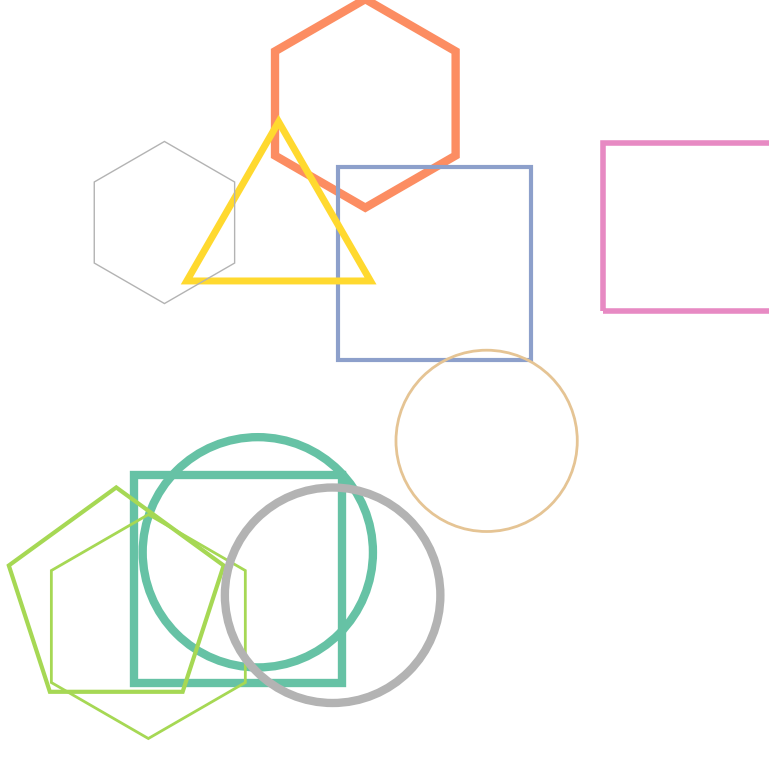[{"shape": "circle", "thickness": 3, "radius": 0.75, "center": [0.335, 0.283]}, {"shape": "square", "thickness": 3, "radius": 0.67, "center": [0.309, 0.248]}, {"shape": "hexagon", "thickness": 3, "radius": 0.68, "center": [0.474, 0.866]}, {"shape": "square", "thickness": 1.5, "radius": 0.63, "center": [0.565, 0.658]}, {"shape": "square", "thickness": 2, "radius": 0.55, "center": [0.892, 0.706]}, {"shape": "pentagon", "thickness": 1.5, "radius": 0.73, "center": [0.151, 0.22]}, {"shape": "hexagon", "thickness": 1, "radius": 0.73, "center": [0.193, 0.186]}, {"shape": "triangle", "thickness": 2.5, "radius": 0.69, "center": [0.362, 0.704]}, {"shape": "circle", "thickness": 1, "radius": 0.59, "center": [0.632, 0.427]}, {"shape": "circle", "thickness": 3, "radius": 0.7, "center": [0.432, 0.227]}, {"shape": "hexagon", "thickness": 0.5, "radius": 0.53, "center": [0.214, 0.711]}]